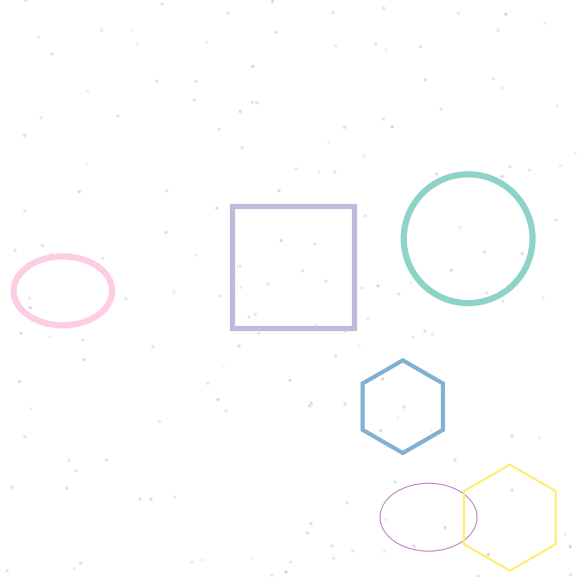[{"shape": "circle", "thickness": 3, "radius": 0.56, "center": [0.811, 0.586]}, {"shape": "square", "thickness": 2.5, "radius": 0.53, "center": [0.507, 0.537]}, {"shape": "hexagon", "thickness": 2, "radius": 0.4, "center": [0.697, 0.295]}, {"shape": "oval", "thickness": 3, "radius": 0.43, "center": [0.109, 0.495]}, {"shape": "oval", "thickness": 0.5, "radius": 0.42, "center": [0.742, 0.104]}, {"shape": "hexagon", "thickness": 1, "radius": 0.46, "center": [0.883, 0.103]}]